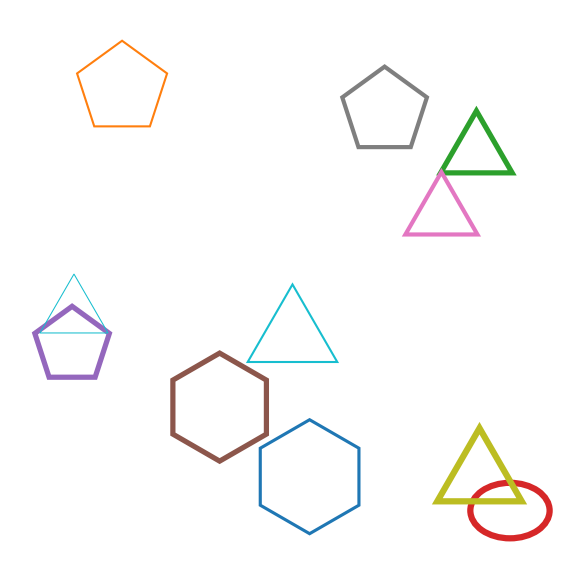[{"shape": "hexagon", "thickness": 1.5, "radius": 0.49, "center": [0.536, 0.174]}, {"shape": "pentagon", "thickness": 1, "radius": 0.41, "center": [0.211, 0.847]}, {"shape": "triangle", "thickness": 2.5, "radius": 0.36, "center": [0.825, 0.736]}, {"shape": "oval", "thickness": 3, "radius": 0.34, "center": [0.883, 0.115]}, {"shape": "pentagon", "thickness": 2.5, "radius": 0.34, "center": [0.125, 0.401]}, {"shape": "hexagon", "thickness": 2.5, "radius": 0.47, "center": [0.38, 0.294]}, {"shape": "triangle", "thickness": 2, "radius": 0.36, "center": [0.764, 0.629]}, {"shape": "pentagon", "thickness": 2, "radius": 0.39, "center": [0.666, 0.807]}, {"shape": "triangle", "thickness": 3, "radius": 0.42, "center": [0.83, 0.173]}, {"shape": "triangle", "thickness": 1, "radius": 0.45, "center": [0.506, 0.417]}, {"shape": "triangle", "thickness": 0.5, "radius": 0.34, "center": [0.128, 0.457]}]